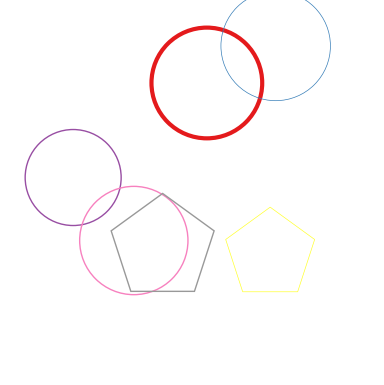[{"shape": "circle", "thickness": 3, "radius": 0.72, "center": [0.537, 0.784]}, {"shape": "circle", "thickness": 0.5, "radius": 0.71, "center": [0.716, 0.881]}, {"shape": "circle", "thickness": 1, "radius": 0.62, "center": [0.19, 0.539]}, {"shape": "pentagon", "thickness": 0.5, "radius": 0.61, "center": [0.702, 0.34]}, {"shape": "circle", "thickness": 1, "radius": 0.7, "center": [0.348, 0.375]}, {"shape": "pentagon", "thickness": 1, "radius": 0.7, "center": [0.422, 0.357]}]